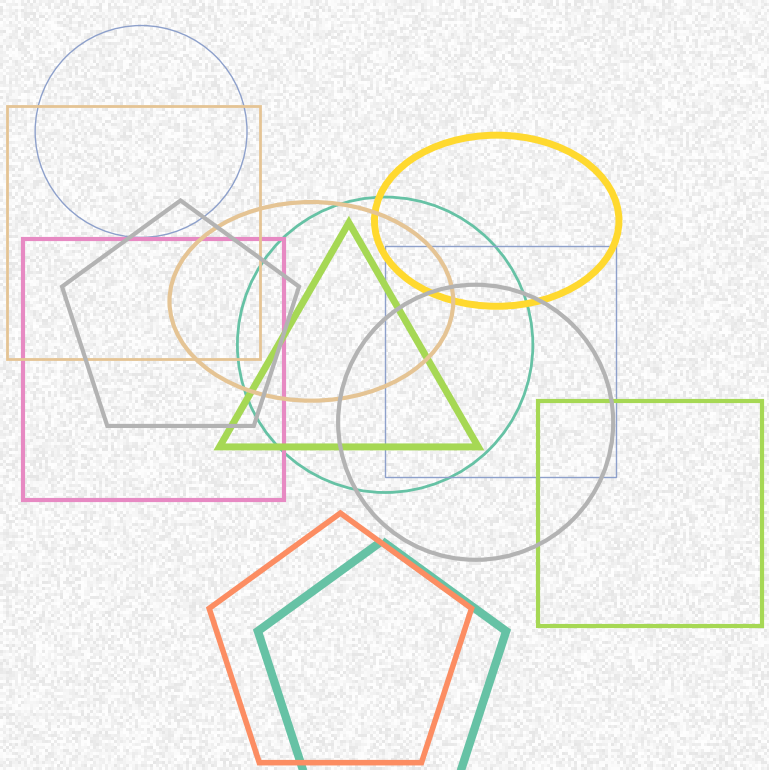[{"shape": "circle", "thickness": 1, "radius": 0.96, "center": [0.5, 0.552]}, {"shape": "pentagon", "thickness": 3, "radius": 0.85, "center": [0.496, 0.128]}, {"shape": "pentagon", "thickness": 2, "radius": 0.9, "center": [0.442, 0.154]}, {"shape": "circle", "thickness": 0.5, "radius": 0.69, "center": [0.183, 0.829]}, {"shape": "square", "thickness": 0.5, "radius": 0.75, "center": [0.65, 0.53]}, {"shape": "square", "thickness": 1.5, "radius": 0.85, "center": [0.2, 0.52]}, {"shape": "square", "thickness": 1.5, "radius": 0.73, "center": [0.844, 0.333]}, {"shape": "triangle", "thickness": 2.5, "radius": 0.97, "center": [0.453, 0.517]}, {"shape": "oval", "thickness": 2.5, "radius": 0.79, "center": [0.645, 0.713]}, {"shape": "oval", "thickness": 1.5, "radius": 0.92, "center": [0.404, 0.609]}, {"shape": "square", "thickness": 1, "radius": 0.82, "center": [0.174, 0.699]}, {"shape": "circle", "thickness": 1.5, "radius": 0.89, "center": [0.618, 0.452]}, {"shape": "pentagon", "thickness": 1.5, "radius": 0.81, "center": [0.234, 0.578]}]